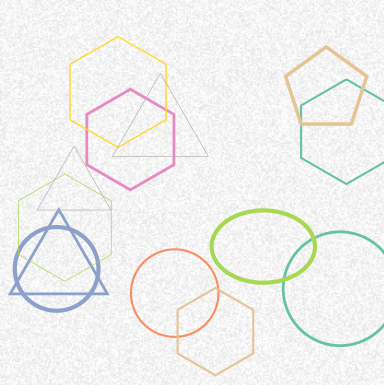[{"shape": "circle", "thickness": 2, "radius": 0.74, "center": [0.883, 0.25]}, {"shape": "hexagon", "thickness": 1.5, "radius": 0.68, "center": [0.9, 0.658]}, {"shape": "circle", "thickness": 1.5, "radius": 0.57, "center": [0.454, 0.239]}, {"shape": "triangle", "thickness": 2, "radius": 0.73, "center": [0.153, 0.31]}, {"shape": "circle", "thickness": 3, "radius": 0.54, "center": [0.147, 0.302]}, {"shape": "hexagon", "thickness": 2, "radius": 0.65, "center": [0.339, 0.638]}, {"shape": "oval", "thickness": 3, "radius": 0.67, "center": [0.684, 0.36]}, {"shape": "hexagon", "thickness": 0.5, "radius": 0.7, "center": [0.168, 0.409]}, {"shape": "hexagon", "thickness": 1, "radius": 0.72, "center": [0.307, 0.761]}, {"shape": "hexagon", "thickness": 1.5, "radius": 0.57, "center": [0.559, 0.139]}, {"shape": "pentagon", "thickness": 2.5, "radius": 0.55, "center": [0.847, 0.767]}, {"shape": "triangle", "thickness": 0.5, "radius": 0.55, "center": [0.192, 0.51]}, {"shape": "triangle", "thickness": 0.5, "radius": 0.72, "center": [0.417, 0.666]}]